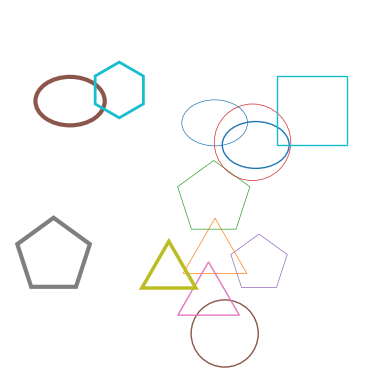[{"shape": "oval", "thickness": 1, "radius": 0.43, "center": [0.664, 0.623]}, {"shape": "oval", "thickness": 0.5, "radius": 0.43, "center": [0.558, 0.681]}, {"shape": "triangle", "thickness": 0.5, "radius": 0.48, "center": [0.558, 0.338]}, {"shape": "pentagon", "thickness": 0.5, "radius": 0.49, "center": [0.555, 0.485]}, {"shape": "circle", "thickness": 0.5, "radius": 0.5, "center": [0.656, 0.631]}, {"shape": "pentagon", "thickness": 0.5, "radius": 0.38, "center": [0.673, 0.315]}, {"shape": "circle", "thickness": 1, "radius": 0.44, "center": [0.584, 0.134]}, {"shape": "oval", "thickness": 3, "radius": 0.45, "center": [0.182, 0.737]}, {"shape": "triangle", "thickness": 1, "radius": 0.46, "center": [0.542, 0.227]}, {"shape": "pentagon", "thickness": 3, "radius": 0.5, "center": [0.139, 0.335]}, {"shape": "triangle", "thickness": 2.5, "radius": 0.4, "center": [0.439, 0.292]}, {"shape": "hexagon", "thickness": 2, "radius": 0.36, "center": [0.31, 0.766]}, {"shape": "square", "thickness": 1, "radius": 0.45, "center": [0.811, 0.713]}]